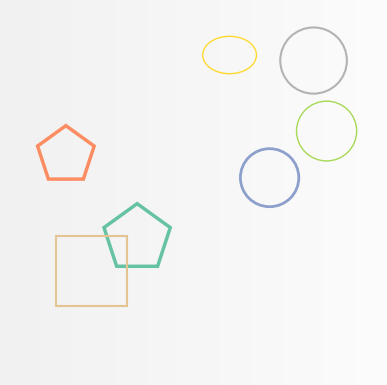[{"shape": "pentagon", "thickness": 2.5, "radius": 0.45, "center": [0.354, 0.381]}, {"shape": "pentagon", "thickness": 2.5, "radius": 0.38, "center": [0.17, 0.597]}, {"shape": "circle", "thickness": 2, "radius": 0.38, "center": [0.696, 0.538]}, {"shape": "circle", "thickness": 1, "radius": 0.39, "center": [0.843, 0.66]}, {"shape": "oval", "thickness": 1, "radius": 0.35, "center": [0.592, 0.857]}, {"shape": "square", "thickness": 1.5, "radius": 0.46, "center": [0.237, 0.296]}, {"shape": "circle", "thickness": 1.5, "radius": 0.43, "center": [0.809, 0.843]}]